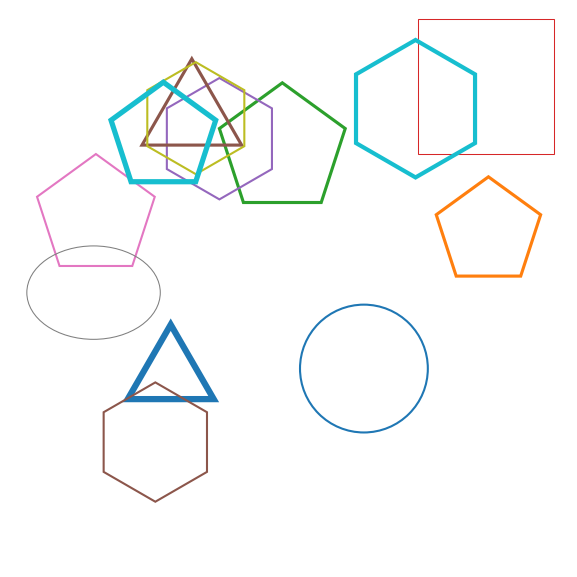[{"shape": "circle", "thickness": 1, "radius": 0.55, "center": [0.63, 0.361]}, {"shape": "triangle", "thickness": 3, "radius": 0.43, "center": [0.296, 0.351]}, {"shape": "pentagon", "thickness": 1.5, "radius": 0.48, "center": [0.846, 0.598]}, {"shape": "pentagon", "thickness": 1.5, "radius": 0.57, "center": [0.489, 0.741]}, {"shape": "square", "thickness": 0.5, "radius": 0.59, "center": [0.842, 0.849]}, {"shape": "hexagon", "thickness": 1, "radius": 0.53, "center": [0.38, 0.759]}, {"shape": "hexagon", "thickness": 1, "radius": 0.52, "center": [0.269, 0.234]}, {"shape": "triangle", "thickness": 1.5, "radius": 0.5, "center": [0.332, 0.798]}, {"shape": "pentagon", "thickness": 1, "radius": 0.54, "center": [0.166, 0.625]}, {"shape": "oval", "thickness": 0.5, "radius": 0.58, "center": [0.162, 0.492]}, {"shape": "hexagon", "thickness": 1, "radius": 0.49, "center": [0.339, 0.795]}, {"shape": "pentagon", "thickness": 2.5, "radius": 0.48, "center": [0.283, 0.762]}, {"shape": "hexagon", "thickness": 2, "radius": 0.59, "center": [0.72, 0.811]}]